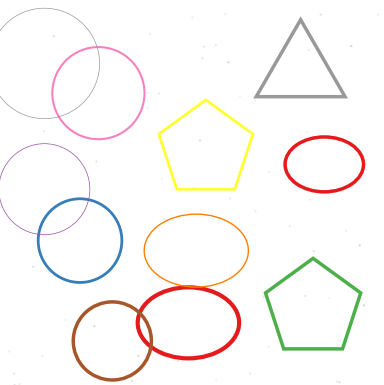[{"shape": "oval", "thickness": 2.5, "radius": 0.51, "center": [0.842, 0.573]}, {"shape": "oval", "thickness": 3, "radius": 0.66, "center": [0.489, 0.161]}, {"shape": "circle", "thickness": 2, "radius": 0.54, "center": [0.208, 0.375]}, {"shape": "pentagon", "thickness": 2.5, "radius": 0.65, "center": [0.813, 0.199]}, {"shape": "circle", "thickness": 0.5, "radius": 0.59, "center": [0.115, 0.509]}, {"shape": "oval", "thickness": 1, "radius": 0.68, "center": [0.51, 0.349]}, {"shape": "pentagon", "thickness": 2, "radius": 0.64, "center": [0.535, 0.612]}, {"shape": "circle", "thickness": 2.5, "radius": 0.51, "center": [0.292, 0.114]}, {"shape": "circle", "thickness": 1.5, "radius": 0.6, "center": [0.256, 0.758]}, {"shape": "triangle", "thickness": 2.5, "radius": 0.67, "center": [0.781, 0.816]}, {"shape": "circle", "thickness": 0.5, "radius": 0.72, "center": [0.115, 0.835]}]